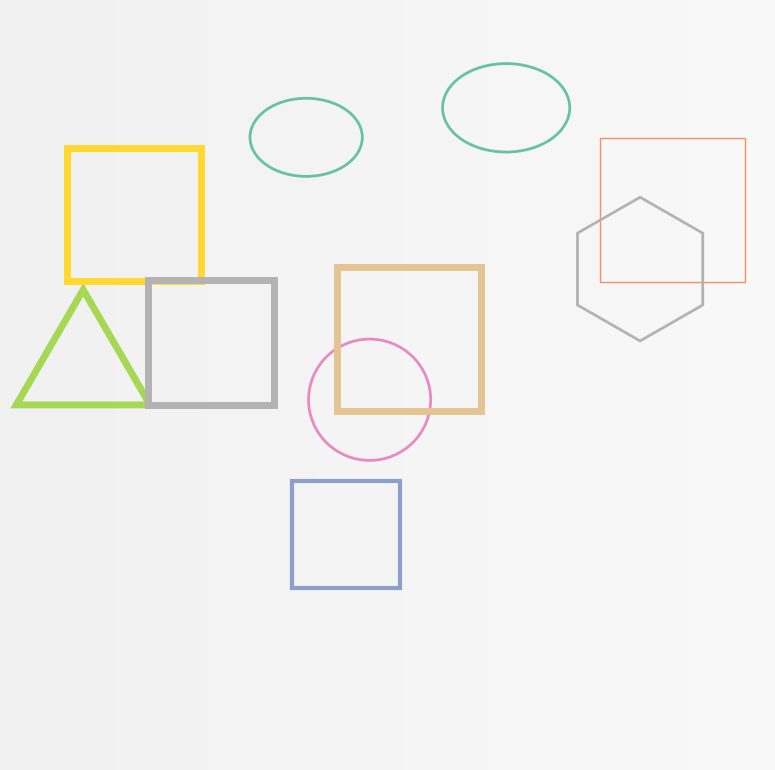[{"shape": "oval", "thickness": 1, "radius": 0.41, "center": [0.653, 0.86]}, {"shape": "oval", "thickness": 1, "radius": 0.36, "center": [0.395, 0.822]}, {"shape": "square", "thickness": 0.5, "radius": 0.47, "center": [0.867, 0.727]}, {"shape": "square", "thickness": 1.5, "radius": 0.35, "center": [0.446, 0.306]}, {"shape": "circle", "thickness": 1, "radius": 0.39, "center": [0.477, 0.481]}, {"shape": "triangle", "thickness": 2.5, "radius": 0.5, "center": [0.107, 0.524]}, {"shape": "square", "thickness": 2.5, "radius": 0.43, "center": [0.173, 0.722]}, {"shape": "square", "thickness": 2.5, "radius": 0.47, "center": [0.528, 0.56]}, {"shape": "hexagon", "thickness": 1, "radius": 0.47, "center": [0.826, 0.651]}, {"shape": "square", "thickness": 2.5, "radius": 0.41, "center": [0.273, 0.555]}]